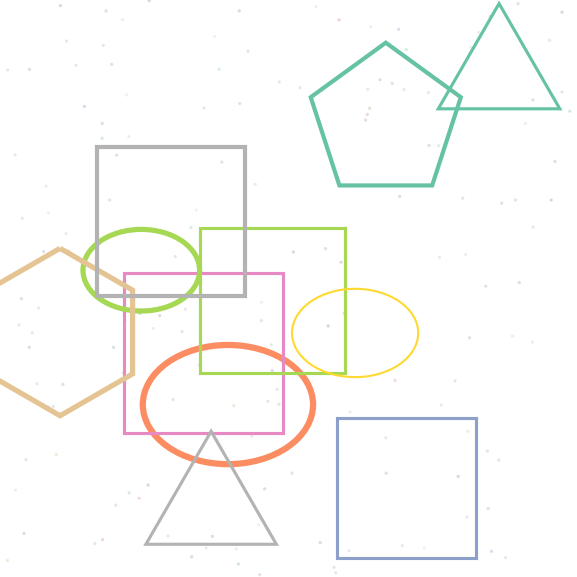[{"shape": "pentagon", "thickness": 2, "radius": 0.68, "center": [0.668, 0.789]}, {"shape": "triangle", "thickness": 1.5, "radius": 0.61, "center": [0.864, 0.871]}, {"shape": "oval", "thickness": 3, "radius": 0.74, "center": [0.395, 0.299]}, {"shape": "square", "thickness": 1.5, "radius": 0.6, "center": [0.704, 0.154]}, {"shape": "square", "thickness": 1.5, "radius": 0.69, "center": [0.353, 0.388]}, {"shape": "oval", "thickness": 2.5, "radius": 0.5, "center": [0.245, 0.531]}, {"shape": "square", "thickness": 1.5, "radius": 0.63, "center": [0.472, 0.479]}, {"shape": "oval", "thickness": 1, "radius": 0.55, "center": [0.615, 0.423]}, {"shape": "hexagon", "thickness": 2.5, "radius": 0.72, "center": [0.104, 0.424]}, {"shape": "square", "thickness": 2, "radius": 0.64, "center": [0.296, 0.616]}, {"shape": "triangle", "thickness": 1.5, "radius": 0.65, "center": [0.366, 0.122]}]